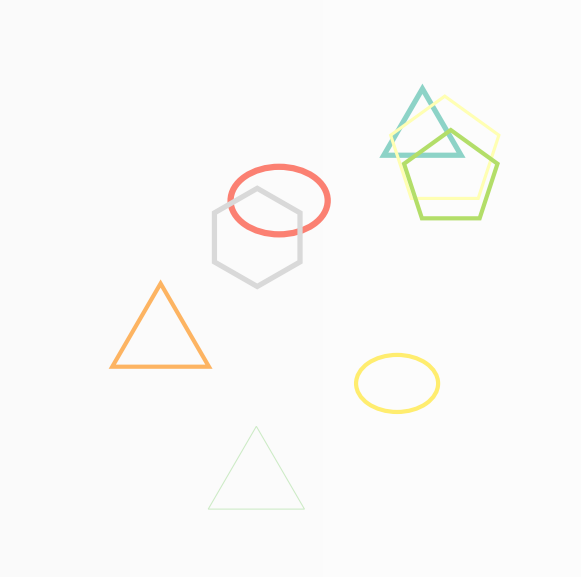[{"shape": "triangle", "thickness": 2.5, "radius": 0.38, "center": [0.727, 0.769]}, {"shape": "pentagon", "thickness": 1.5, "radius": 0.49, "center": [0.765, 0.735]}, {"shape": "oval", "thickness": 3, "radius": 0.42, "center": [0.48, 0.652]}, {"shape": "triangle", "thickness": 2, "radius": 0.48, "center": [0.276, 0.412]}, {"shape": "pentagon", "thickness": 2, "radius": 0.42, "center": [0.776, 0.689]}, {"shape": "hexagon", "thickness": 2.5, "radius": 0.42, "center": [0.443, 0.588]}, {"shape": "triangle", "thickness": 0.5, "radius": 0.48, "center": [0.441, 0.165]}, {"shape": "oval", "thickness": 2, "radius": 0.35, "center": [0.683, 0.335]}]